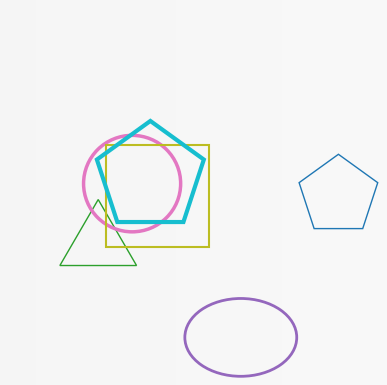[{"shape": "pentagon", "thickness": 1, "radius": 0.53, "center": [0.873, 0.493]}, {"shape": "triangle", "thickness": 1, "radius": 0.57, "center": [0.253, 0.367]}, {"shape": "oval", "thickness": 2, "radius": 0.72, "center": [0.621, 0.124]}, {"shape": "circle", "thickness": 2.5, "radius": 0.63, "center": [0.341, 0.523]}, {"shape": "square", "thickness": 1.5, "radius": 0.67, "center": [0.406, 0.49]}, {"shape": "pentagon", "thickness": 3, "radius": 0.73, "center": [0.388, 0.541]}]